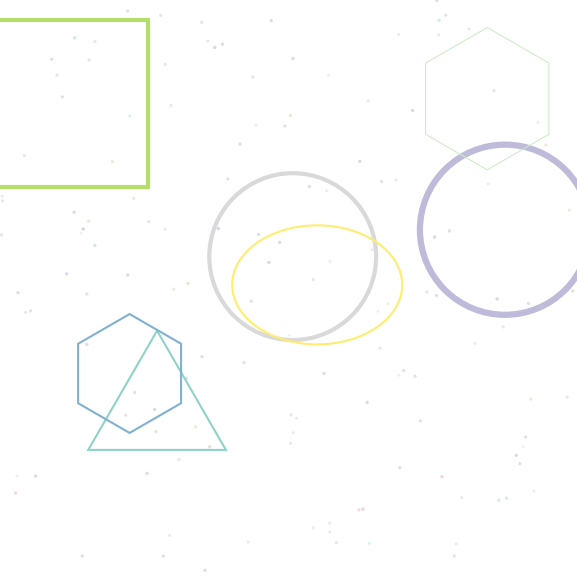[{"shape": "triangle", "thickness": 1, "radius": 0.69, "center": [0.272, 0.289]}, {"shape": "circle", "thickness": 3, "radius": 0.74, "center": [0.874, 0.601]}, {"shape": "hexagon", "thickness": 1, "radius": 0.51, "center": [0.224, 0.352]}, {"shape": "square", "thickness": 2, "radius": 0.72, "center": [0.112, 0.821]}, {"shape": "circle", "thickness": 2, "radius": 0.72, "center": [0.507, 0.555]}, {"shape": "hexagon", "thickness": 0.5, "radius": 0.62, "center": [0.844, 0.828]}, {"shape": "oval", "thickness": 1, "radius": 0.74, "center": [0.549, 0.506]}]